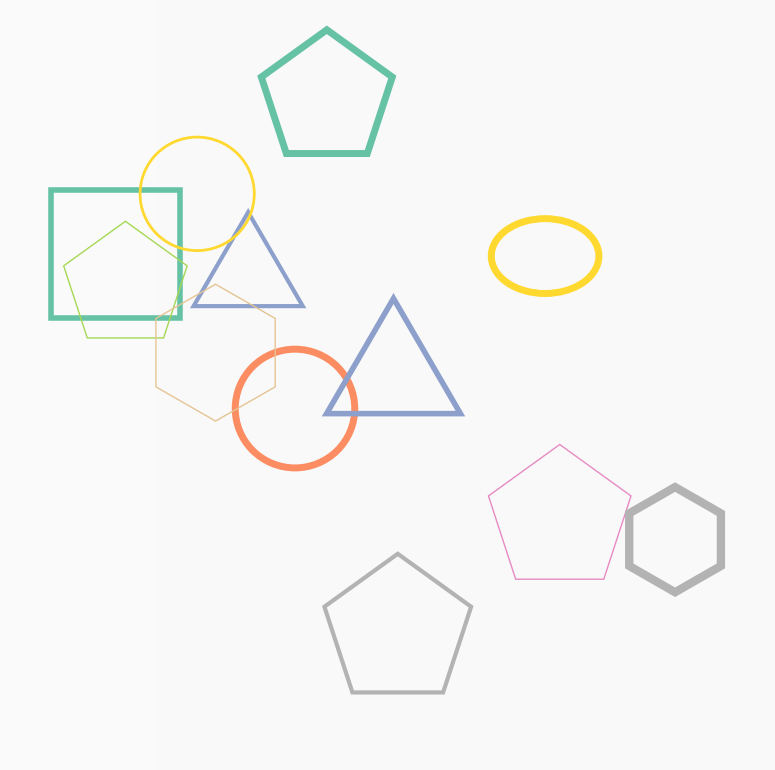[{"shape": "pentagon", "thickness": 2.5, "radius": 0.44, "center": [0.422, 0.872]}, {"shape": "square", "thickness": 2, "radius": 0.42, "center": [0.149, 0.67]}, {"shape": "circle", "thickness": 2.5, "radius": 0.39, "center": [0.381, 0.469]}, {"shape": "triangle", "thickness": 1.5, "radius": 0.41, "center": [0.32, 0.643]}, {"shape": "triangle", "thickness": 2, "radius": 0.5, "center": [0.508, 0.513]}, {"shape": "pentagon", "thickness": 0.5, "radius": 0.48, "center": [0.722, 0.326]}, {"shape": "pentagon", "thickness": 0.5, "radius": 0.42, "center": [0.162, 0.629]}, {"shape": "oval", "thickness": 2.5, "radius": 0.35, "center": [0.703, 0.667]}, {"shape": "circle", "thickness": 1, "radius": 0.37, "center": [0.254, 0.748]}, {"shape": "hexagon", "thickness": 0.5, "radius": 0.44, "center": [0.278, 0.542]}, {"shape": "pentagon", "thickness": 1.5, "radius": 0.5, "center": [0.513, 0.181]}, {"shape": "hexagon", "thickness": 3, "radius": 0.34, "center": [0.871, 0.299]}]